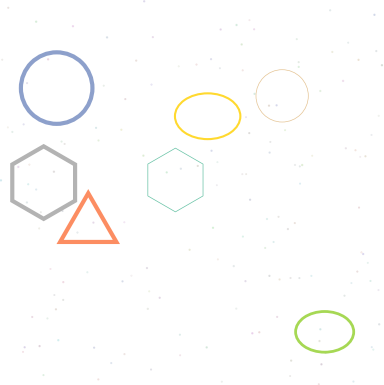[{"shape": "hexagon", "thickness": 0.5, "radius": 0.41, "center": [0.456, 0.532]}, {"shape": "triangle", "thickness": 3, "radius": 0.42, "center": [0.229, 0.414]}, {"shape": "circle", "thickness": 3, "radius": 0.46, "center": [0.147, 0.771]}, {"shape": "oval", "thickness": 2, "radius": 0.38, "center": [0.843, 0.138]}, {"shape": "oval", "thickness": 1.5, "radius": 0.42, "center": [0.539, 0.698]}, {"shape": "circle", "thickness": 0.5, "radius": 0.34, "center": [0.733, 0.751]}, {"shape": "hexagon", "thickness": 3, "radius": 0.47, "center": [0.113, 0.526]}]